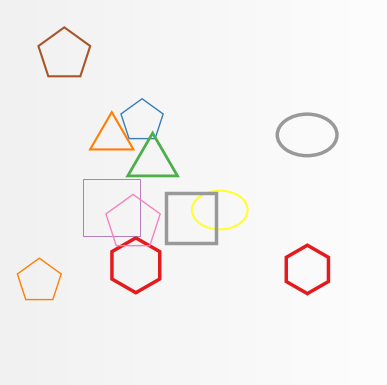[{"shape": "hexagon", "thickness": 2.5, "radius": 0.31, "center": [0.793, 0.3]}, {"shape": "hexagon", "thickness": 2.5, "radius": 0.36, "center": [0.351, 0.311]}, {"shape": "pentagon", "thickness": 1, "radius": 0.29, "center": [0.367, 0.686]}, {"shape": "triangle", "thickness": 2, "radius": 0.37, "center": [0.394, 0.58]}, {"shape": "square", "thickness": 0.5, "radius": 0.37, "center": [0.287, 0.461]}, {"shape": "pentagon", "thickness": 1, "radius": 0.3, "center": [0.101, 0.27]}, {"shape": "triangle", "thickness": 1.5, "radius": 0.32, "center": [0.288, 0.644]}, {"shape": "oval", "thickness": 1.5, "radius": 0.36, "center": [0.567, 0.455]}, {"shape": "pentagon", "thickness": 1.5, "radius": 0.35, "center": [0.166, 0.859]}, {"shape": "pentagon", "thickness": 1, "radius": 0.37, "center": [0.343, 0.422]}, {"shape": "square", "thickness": 2.5, "radius": 0.32, "center": [0.493, 0.435]}, {"shape": "oval", "thickness": 2.5, "radius": 0.39, "center": [0.793, 0.65]}]